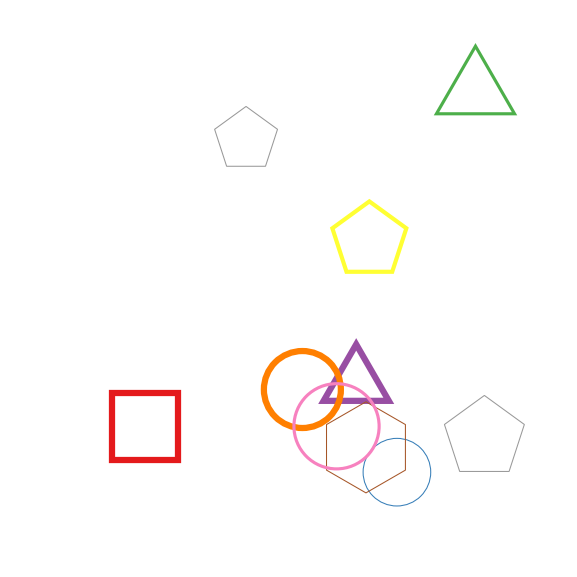[{"shape": "square", "thickness": 3, "radius": 0.29, "center": [0.251, 0.261]}, {"shape": "circle", "thickness": 0.5, "radius": 0.29, "center": [0.687, 0.182]}, {"shape": "triangle", "thickness": 1.5, "radius": 0.39, "center": [0.823, 0.841]}, {"shape": "triangle", "thickness": 3, "radius": 0.33, "center": [0.617, 0.338]}, {"shape": "circle", "thickness": 3, "radius": 0.33, "center": [0.524, 0.325]}, {"shape": "pentagon", "thickness": 2, "radius": 0.34, "center": [0.64, 0.583]}, {"shape": "hexagon", "thickness": 0.5, "radius": 0.39, "center": [0.634, 0.225]}, {"shape": "circle", "thickness": 1.5, "radius": 0.37, "center": [0.583, 0.261]}, {"shape": "pentagon", "thickness": 0.5, "radius": 0.36, "center": [0.839, 0.242]}, {"shape": "pentagon", "thickness": 0.5, "radius": 0.29, "center": [0.426, 0.758]}]